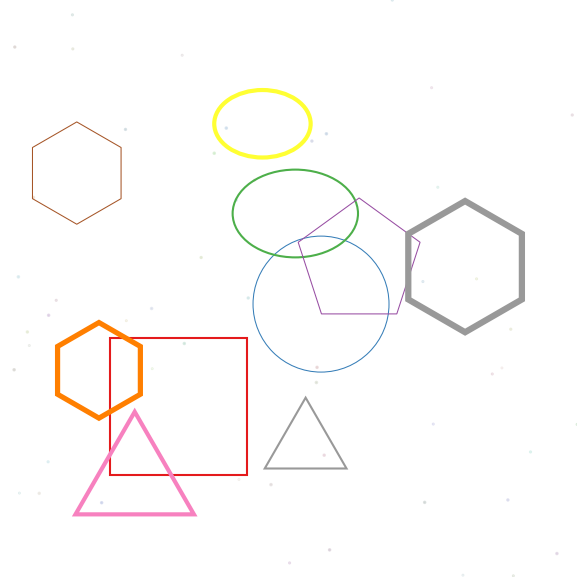[{"shape": "square", "thickness": 1, "radius": 0.59, "center": [0.309, 0.296]}, {"shape": "circle", "thickness": 0.5, "radius": 0.59, "center": [0.556, 0.473]}, {"shape": "oval", "thickness": 1, "radius": 0.54, "center": [0.511, 0.629]}, {"shape": "pentagon", "thickness": 0.5, "radius": 0.55, "center": [0.622, 0.545]}, {"shape": "hexagon", "thickness": 2.5, "radius": 0.41, "center": [0.171, 0.358]}, {"shape": "oval", "thickness": 2, "radius": 0.42, "center": [0.454, 0.785]}, {"shape": "hexagon", "thickness": 0.5, "radius": 0.44, "center": [0.133, 0.699]}, {"shape": "triangle", "thickness": 2, "radius": 0.59, "center": [0.233, 0.168]}, {"shape": "triangle", "thickness": 1, "radius": 0.41, "center": [0.529, 0.229]}, {"shape": "hexagon", "thickness": 3, "radius": 0.57, "center": [0.805, 0.537]}]